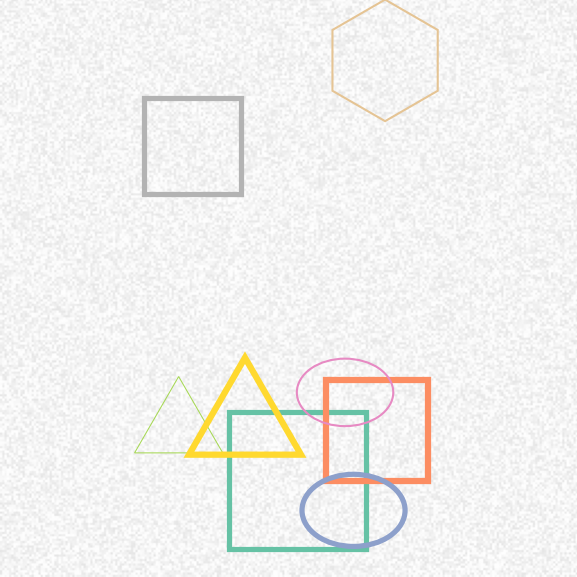[{"shape": "square", "thickness": 2.5, "radius": 0.59, "center": [0.515, 0.167]}, {"shape": "square", "thickness": 3, "radius": 0.44, "center": [0.653, 0.254]}, {"shape": "oval", "thickness": 2.5, "radius": 0.45, "center": [0.612, 0.115]}, {"shape": "oval", "thickness": 1, "radius": 0.42, "center": [0.597, 0.32]}, {"shape": "triangle", "thickness": 0.5, "radius": 0.44, "center": [0.309, 0.259]}, {"shape": "triangle", "thickness": 3, "radius": 0.56, "center": [0.424, 0.268]}, {"shape": "hexagon", "thickness": 1, "radius": 0.53, "center": [0.667, 0.895]}, {"shape": "square", "thickness": 2.5, "radius": 0.42, "center": [0.334, 0.747]}]